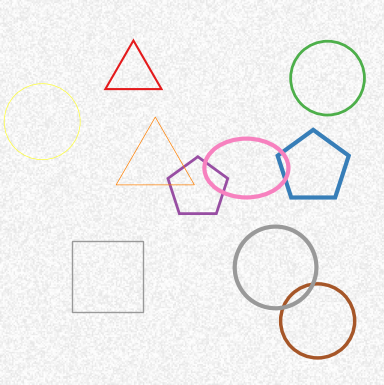[{"shape": "triangle", "thickness": 1.5, "radius": 0.42, "center": [0.347, 0.811]}, {"shape": "pentagon", "thickness": 3, "radius": 0.49, "center": [0.813, 0.566]}, {"shape": "circle", "thickness": 2, "radius": 0.48, "center": [0.851, 0.797]}, {"shape": "pentagon", "thickness": 2, "radius": 0.41, "center": [0.514, 0.511]}, {"shape": "triangle", "thickness": 0.5, "radius": 0.59, "center": [0.403, 0.579]}, {"shape": "circle", "thickness": 0.5, "radius": 0.49, "center": [0.11, 0.684]}, {"shape": "circle", "thickness": 2.5, "radius": 0.48, "center": [0.825, 0.167]}, {"shape": "oval", "thickness": 3, "radius": 0.55, "center": [0.64, 0.564]}, {"shape": "circle", "thickness": 3, "radius": 0.53, "center": [0.716, 0.305]}, {"shape": "square", "thickness": 1, "radius": 0.46, "center": [0.28, 0.283]}]